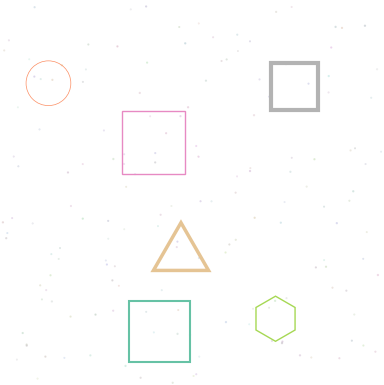[{"shape": "square", "thickness": 1.5, "radius": 0.4, "center": [0.415, 0.138]}, {"shape": "circle", "thickness": 0.5, "radius": 0.29, "center": [0.126, 0.784]}, {"shape": "square", "thickness": 1, "radius": 0.4, "center": [0.399, 0.63]}, {"shape": "hexagon", "thickness": 1, "radius": 0.29, "center": [0.716, 0.172]}, {"shape": "triangle", "thickness": 2.5, "radius": 0.41, "center": [0.47, 0.339]}, {"shape": "square", "thickness": 3, "radius": 0.3, "center": [0.766, 0.775]}]